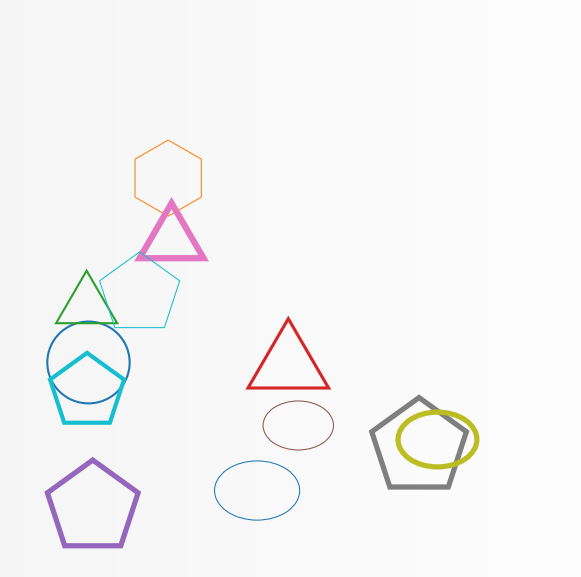[{"shape": "circle", "thickness": 1, "radius": 0.35, "center": [0.152, 0.371]}, {"shape": "oval", "thickness": 0.5, "radius": 0.37, "center": [0.442, 0.15]}, {"shape": "hexagon", "thickness": 0.5, "radius": 0.33, "center": [0.289, 0.691]}, {"shape": "triangle", "thickness": 1, "radius": 0.3, "center": [0.149, 0.47]}, {"shape": "triangle", "thickness": 1.5, "radius": 0.4, "center": [0.496, 0.367]}, {"shape": "pentagon", "thickness": 2.5, "radius": 0.41, "center": [0.16, 0.12]}, {"shape": "oval", "thickness": 0.5, "radius": 0.3, "center": [0.513, 0.262]}, {"shape": "triangle", "thickness": 3, "radius": 0.32, "center": [0.295, 0.584]}, {"shape": "pentagon", "thickness": 2.5, "radius": 0.43, "center": [0.721, 0.225]}, {"shape": "oval", "thickness": 2.5, "radius": 0.34, "center": [0.753, 0.238]}, {"shape": "pentagon", "thickness": 0.5, "radius": 0.36, "center": [0.24, 0.49]}, {"shape": "pentagon", "thickness": 2, "radius": 0.33, "center": [0.15, 0.321]}]